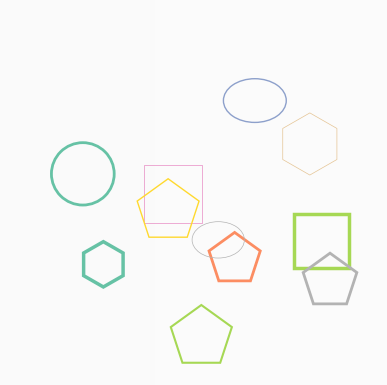[{"shape": "hexagon", "thickness": 2.5, "radius": 0.29, "center": [0.267, 0.313]}, {"shape": "circle", "thickness": 2, "radius": 0.41, "center": [0.214, 0.548]}, {"shape": "pentagon", "thickness": 2, "radius": 0.35, "center": [0.606, 0.327]}, {"shape": "oval", "thickness": 1, "radius": 0.41, "center": [0.658, 0.739]}, {"shape": "square", "thickness": 0.5, "radius": 0.38, "center": [0.446, 0.497]}, {"shape": "pentagon", "thickness": 1.5, "radius": 0.41, "center": [0.52, 0.125]}, {"shape": "square", "thickness": 2.5, "radius": 0.35, "center": [0.83, 0.374]}, {"shape": "pentagon", "thickness": 1, "radius": 0.42, "center": [0.434, 0.452]}, {"shape": "hexagon", "thickness": 0.5, "radius": 0.4, "center": [0.8, 0.626]}, {"shape": "oval", "thickness": 0.5, "radius": 0.34, "center": [0.563, 0.377]}, {"shape": "pentagon", "thickness": 2, "radius": 0.36, "center": [0.852, 0.27]}]